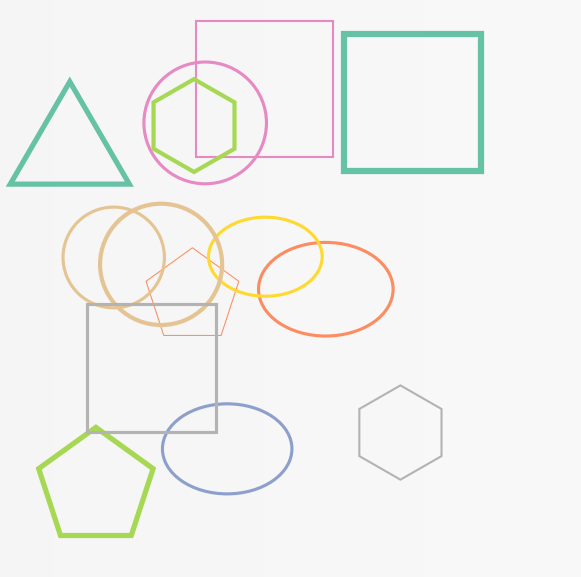[{"shape": "square", "thickness": 3, "radius": 0.59, "center": [0.71, 0.822]}, {"shape": "triangle", "thickness": 2.5, "radius": 0.59, "center": [0.12, 0.739]}, {"shape": "oval", "thickness": 1.5, "radius": 0.58, "center": [0.561, 0.498]}, {"shape": "pentagon", "thickness": 0.5, "radius": 0.42, "center": [0.331, 0.486]}, {"shape": "oval", "thickness": 1.5, "radius": 0.56, "center": [0.391, 0.222]}, {"shape": "square", "thickness": 1, "radius": 0.59, "center": [0.455, 0.845]}, {"shape": "circle", "thickness": 1.5, "radius": 0.53, "center": [0.353, 0.786]}, {"shape": "hexagon", "thickness": 2, "radius": 0.4, "center": [0.334, 0.782]}, {"shape": "pentagon", "thickness": 2.5, "radius": 0.52, "center": [0.165, 0.156]}, {"shape": "oval", "thickness": 1.5, "radius": 0.49, "center": [0.457, 0.555]}, {"shape": "circle", "thickness": 1.5, "radius": 0.44, "center": [0.196, 0.553]}, {"shape": "circle", "thickness": 2, "radius": 0.53, "center": [0.277, 0.541]}, {"shape": "hexagon", "thickness": 1, "radius": 0.41, "center": [0.689, 0.25]}, {"shape": "square", "thickness": 1.5, "radius": 0.55, "center": [0.26, 0.361]}]